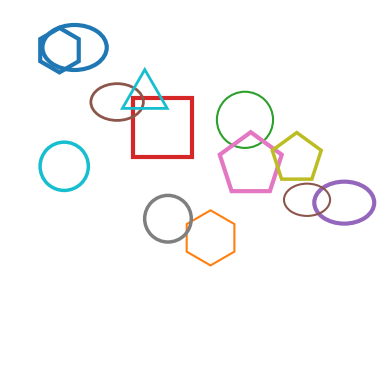[{"shape": "oval", "thickness": 3, "radius": 0.42, "center": [0.194, 0.877]}, {"shape": "hexagon", "thickness": 3, "radius": 0.29, "center": [0.155, 0.87]}, {"shape": "hexagon", "thickness": 1.5, "radius": 0.36, "center": [0.547, 0.382]}, {"shape": "circle", "thickness": 1.5, "radius": 0.36, "center": [0.636, 0.689]}, {"shape": "square", "thickness": 3, "radius": 0.38, "center": [0.422, 0.669]}, {"shape": "oval", "thickness": 3, "radius": 0.39, "center": [0.894, 0.474]}, {"shape": "oval", "thickness": 2, "radius": 0.34, "center": [0.304, 0.735]}, {"shape": "oval", "thickness": 1.5, "radius": 0.3, "center": [0.798, 0.481]}, {"shape": "pentagon", "thickness": 3, "radius": 0.42, "center": [0.651, 0.572]}, {"shape": "circle", "thickness": 2.5, "radius": 0.3, "center": [0.436, 0.432]}, {"shape": "pentagon", "thickness": 2.5, "radius": 0.33, "center": [0.771, 0.589]}, {"shape": "triangle", "thickness": 2, "radius": 0.34, "center": [0.376, 0.752]}, {"shape": "circle", "thickness": 2.5, "radius": 0.31, "center": [0.167, 0.568]}]